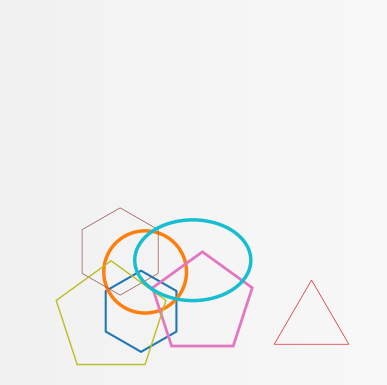[{"shape": "hexagon", "thickness": 1.5, "radius": 0.53, "center": [0.364, 0.191]}, {"shape": "circle", "thickness": 2.5, "radius": 0.53, "center": [0.375, 0.294]}, {"shape": "triangle", "thickness": 0.5, "radius": 0.56, "center": [0.804, 0.161]}, {"shape": "hexagon", "thickness": 0.5, "radius": 0.57, "center": [0.31, 0.347]}, {"shape": "pentagon", "thickness": 2, "radius": 0.68, "center": [0.522, 0.211]}, {"shape": "pentagon", "thickness": 1, "radius": 0.74, "center": [0.287, 0.174]}, {"shape": "oval", "thickness": 2.5, "radius": 0.75, "center": [0.497, 0.324]}]